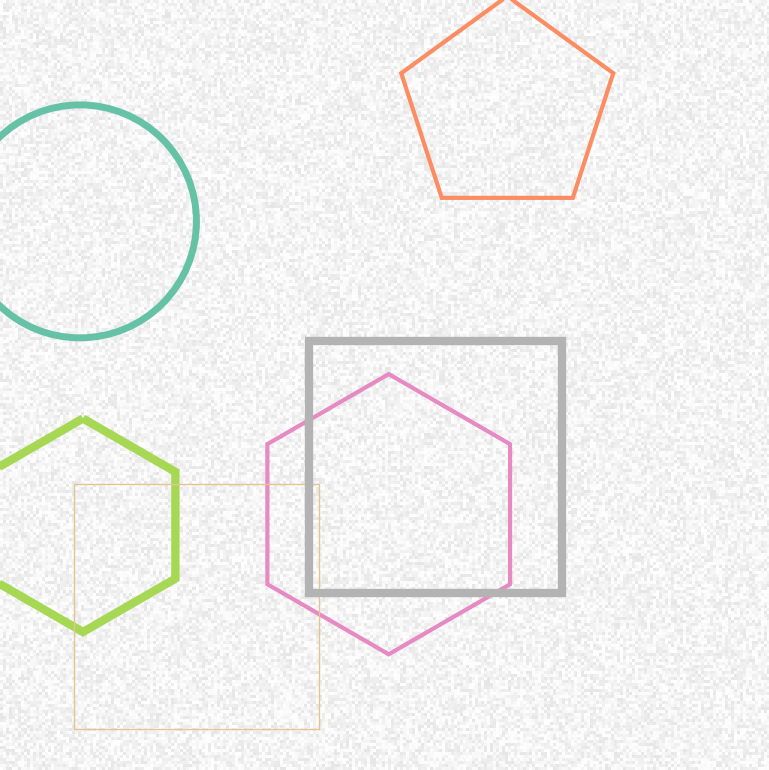[{"shape": "circle", "thickness": 2.5, "radius": 0.76, "center": [0.104, 0.713]}, {"shape": "pentagon", "thickness": 1.5, "radius": 0.72, "center": [0.659, 0.86]}, {"shape": "hexagon", "thickness": 1.5, "radius": 0.91, "center": [0.505, 0.332]}, {"shape": "hexagon", "thickness": 3, "radius": 0.69, "center": [0.108, 0.318]}, {"shape": "square", "thickness": 0.5, "radius": 0.8, "center": [0.255, 0.212]}, {"shape": "square", "thickness": 3, "radius": 0.82, "center": [0.565, 0.394]}]